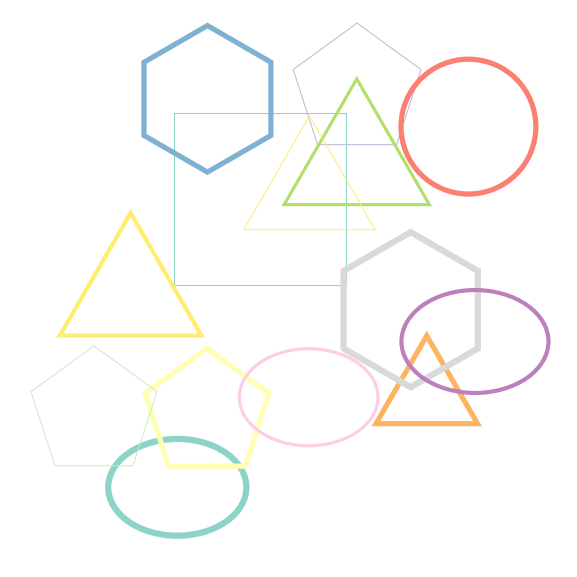[{"shape": "square", "thickness": 0.5, "radius": 0.74, "center": [0.45, 0.655]}, {"shape": "oval", "thickness": 3, "radius": 0.6, "center": [0.307, 0.155]}, {"shape": "pentagon", "thickness": 2.5, "radius": 0.56, "center": [0.358, 0.283]}, {"shape": "pentagon", "thickness": 0.5, "radius": 0.58, "center": [0.618, 0.843]}, {"shape": "circle", "thickness": 2.5, "radius": 0.58, "center": [0.811, 0.78]}, {"shape": "hexagon", "thickness": 2.5, "radius": 0.63, "center": [0.359, 0.828]}, {"shape": "triangle", "thickness": 2.5, "radius": 0.51, "center": [0.739, 0.316]}, {"shape": "triangle", "thickness": 1.5, "radius": 0.73, "center": [0.618, 0.717]}, {"shape": "oval", "thickness": 1.5, "radius": 0.6, "center": [0.534, 0.311]}, {"shape": "hexagon", "thickness": 3, "radius": 0.67, "center": [0.711, 0.463]}, {"shape": "oval", "thickness": 2, "radius": 0.64, "center": [0.822, 0.408]}, {"shape": "pentagon", "thickness": 0.5, "radius": 0.57, "center": [0.163, 0.285]}, {"shape": "triangle", "thickness": 0.5, "radius": 0.66, "center": [0.536, 0.667]}, {"shape": "triangle", "thickness": 2, "radius": 0.71, "center": [0.226, 0.489]}]